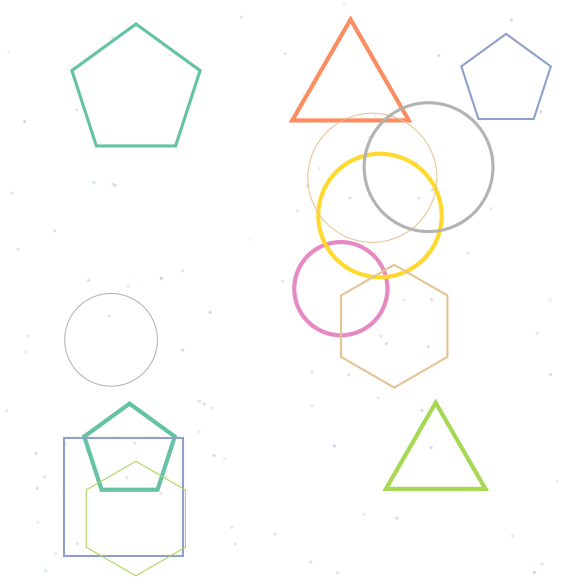[{"shape": "pentagon", "thickness": 2, "radius": 0.41, "center": [0.224, 0.218]}, {"shape": "pentagon", "thickness": 1.5, "radius": 0.58, "center": [0.235, 0.841]}, {"shape": "triangle", "thickness": 2, "radius": 0.58, "center": [0.607, 0.849]}, {"shape": "pentagon", "thickness": 1, "radius": 0.41, "center": [0.876, 0.859]}, {"shape": "square", "thickness": 1, "radius": 0.51, "center": [0.214, 0.138]}, {"shape": "circle", "thickness": 2, "radius": 0.4, "center": [0.59, 0.499]}, {"shape": "hexagon", "thickness": 0.5, "radius": 0.5, "center": [0.235, 0.101]}, {"shape": "triangle", "thickness": 2, "radius": 0.5, "center": [0.754, 0.202]}, {"shape": "circle", "thickness": 2, "radius": 0.53, "center": [0.658, 0.626]}, {"shape": "circle", "thickness": 0.5, "radius": 0.56, "center": [0.645, 0.691]}, {"shape": "hexagon", "thickness": 1, "radius": 0.53, "center": [0.683, 0.434]}, {"shape": "circle", "thickness": 1.5, "radius": 0.56, "center": [0.742, 0.71]}, {"shape": "circle", "thickness": 0.5, "radius": 0.4, "center": [0.192, 0.411]}]